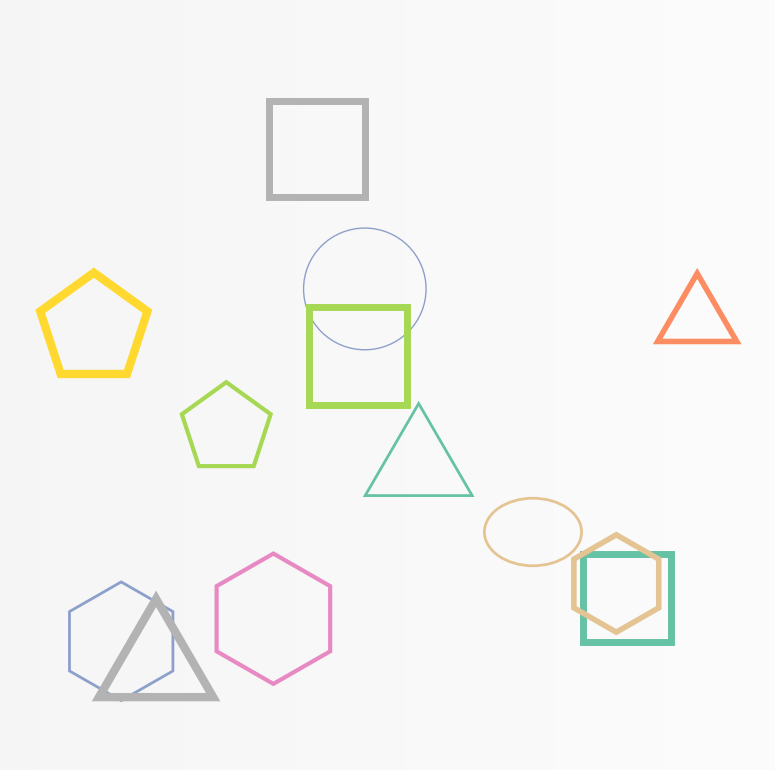[{"shape": "square", "thickness": 2.5, "radius": 0.29, "center": [0.809, 0.223]}, {"shape": "triangle", "thickness": 1, "radius": 0.4, "center": [0.54, 0.396]}, {"shape": "triangle", "thickness": 2, "radius": 0.29, "center": [0.9, 0.586]}, {"shape": "hexagon", "thickness": 1, "radius": 0.39, "center": [0.156, 0.167]}, {"shape": "circle", "thickness": 0.5, "radius": 0.4, "center": [0.471, 0.625]}, {"shape": "hexagon", "thickness": 1.5, "radius": 0.42, "center": [0.353, 0.196]}, {"shape": "pentagon", "thickness": 1.5, "radius": 0.3, "center": [0.292, 0.443]}, {"shape": "square", "thickness": 2.5, "radius": 0.32, "center": [0.461, 0.538]}, {"shape": "pentagon", "thickness": 3, "radius": 0.36, "center": [0.121, 0.573]}, {"shape": "oval", "thickness": 1, "radius": 0.31, "center": [0.688, 0.309]}, {"shape": "hexagon", "thickness": 2, "radius": 0.32, "center": [0.795, 0.242]}, {"shape": "triangle", "thickness": 3, "radius": 0.43, "center": [0.201, 0.137]}, {"shape": "square", "thickness": 2.5, "radius": 0.31, "center": [0.409, 0.806]}]